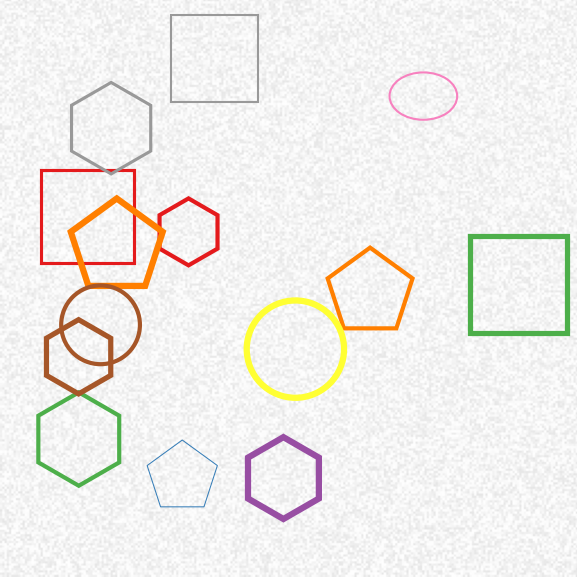[{"shape": "hexagon", "thickness": 2, "radius": 0.29, "center": [0.326, 0.598]}, {"shape": "square", "thickness": 1.5, "radius": 0.4, "center": [0.151, 0.625]}, {"shape": "pentagon", "thickness": 0.5, "radius": 0.32, "center": [0.316, 0.173]}, {"shape": "square", "thickness": 2.5, "radius": 0.42, "center": [0.898, 0.507]}, {"shape": "hexagon", "thickness": 2, "radius": 0.4, "center": [0.136, 0.239]}, {"shape": "hexagon", "thickness": 3, "radius": 0.35, "center": [0.491, 0.171]}, {"shape": "pentagon", "thickness": 3, "radius": 0.42, "center": [0.202, 0.572]}, {"shape": "pentagon", "thickness": 2, "radius": 0.39, "center": [0.641, 0.493]}, {"shape": "circle", "thickness": 3, "radius": 0.42, "center": [0.511, 0.395]}, {"shape": "circle", "thickness": 2, "radius": 0.34, "center": [0.174, 0.437]}, {"shape": "hexagon", "thickness": 2.5, "radius": 0.32, "center": [0.136, 0.381]}, {"shape": "oval", "thickness": 1, "radius": 0.29, "center": [0.733, 0.833]}, {"shape": "hexagon", "thickness": 1.5, "radius": 0.4, "center": [0.192, 0.777]}, {"shape": "square", "thickness": 1, "radius": 0.38, "center": [0.371, 0.899]}]